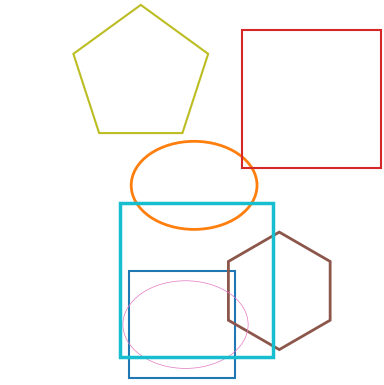[{"shape": "square", "thickness": 1.5, "radius": 0.69, "center": [0.473, 0.157]}, {"shape": "oval", "thickness": 2, "radius": 0.82, "center": [0.504, 0.519]}, {"shape": "square", "thickness": 1.5, "radius": 0.9, "center": [0.809, 0.742]}, {"shape": "hexagon", "thickness": 2, "radius": 0.76, "center": [0.725, 0.245]}, {"shape": "oval", "thickness": 0.5, "radius": 0.81, "center": [0.482, 0.157]}, {"shape": "pentagon", "thickness": 1.5, "radius": 0.92, "center": [0.366, 0.803]}, {"shape": "square", "thickness": 2.5, "radius": 1.0, "center": [0.51, 0.273]}]